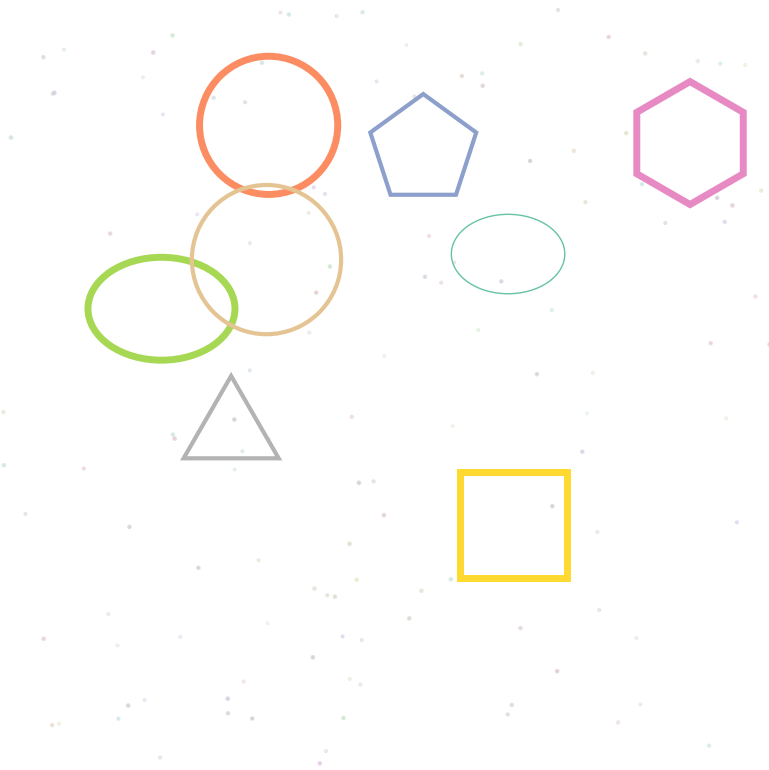[{"shape": "oval", "thickness": 0.5, "radius": 0.37, "center": [0.66, 0.67]}, {"shape": "circle", "thickness": 2.5, "radius": 0.45, "center": [0.349, 0.837]}, {"shape": "pentagon", "thickness": 1.5, "radius": 0.36, "center": [0.55, 0.806]}, {"shape": "hexagon", "thickness": 2.5, "radius": 0.4, "center": [0.896, 0.814]}, {"shape": "oval", "thickness": 2.5, "radius": 0.48, "center": [0.21, 0.599]}, {"shape": "square", "thickness": 2.5, "radius": 0.35, "center": [0.667, 0.318]}, {"shape": "circle", "thickness": 1.5, "radius": 0.48, "center": [0.346, 0.663]}, {"shape": "triangle", "thickness": 1.5, "radius": 0.36, "center": [0.3, 0.44]}]